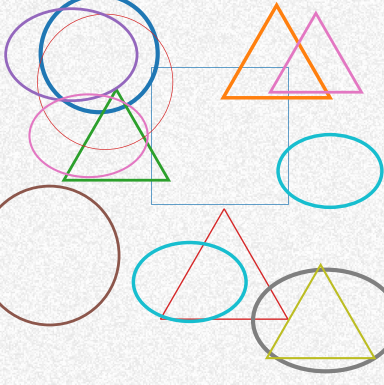[{"shape": "circle", "thickness": 3, "radius": 0.76, "center": [0.258, 0.861]}, {"shape": "square", "thickness": 0.5, "radius": 0.89, "center": [0.569, 0.648]}, {"shape": "triangle", "thickness": 2.5, "radius": 0.8, "center": [0.719, 0.826]}, {"shape": "triangle", "thickness": 2, "radius": 0.79, "center": [0.302, 0.611]}, {"shape": "circle", "thickness": 0.5, "radius": 0.88, "center": [0.273, 0.787]}, {"shape": "triangle", "thickness": 1, "radius": 0.96, "center": [0.582, 0.267]}, {"shape": "oval", "thickness": 2, "radius": 0.85, "center": [0.185, 0.858]}, {"shape": "circle", "thickness": 2, "radius": 0.9, "center": [0.129, 0.336]}, {"shape": "triangle", "thickness": 2, "radius": 0.68, "center": [0.82, 0.829]}, {"shape": "oval", "thickness": 1.5, "radius": 0.77, "center": [0.23, 0.647]}, {"shape": "oval", "thickness": 3, "radius": 0.94, "center": [0.846, 0.168]}, {"shape": "triangle", "thickness": 1.5, "radius": 0.81, "center": [0.833, 0.151]}, {"shape": "oval", "thickness": 2.5, "radius": 0.73, "center": [0.493, 0.268]}, {"shape": "oval", "thickness": 2.5, "radius": 0.67, "center": [0.857, 0.556]}]